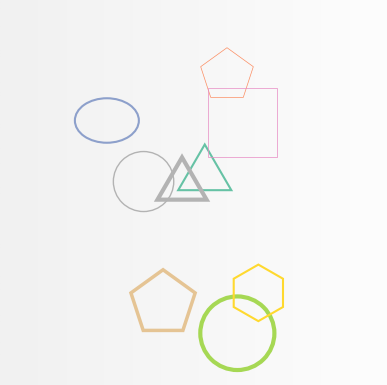[{"shape": "triangle", "thickness": 1.5, "radius": 0.4, "center": [0.528, 0.546]}, {"shape": "pentagon", "thickness": 0.5, "radius": 0.36, "center": [0.586, 0.805]}, {"shape": "oval", "thickness": 1.5, "radius": 0.41, "center": [0.276, 0.687]}, {"shape": "square", "thickness": 0.5, "radius": 0.44, "center": [0.625, 0.682]}, {"shape": "circle", "thickness": 3, "radius": 0.48, "center": [0.613, 0.134]}, {"shape": "hexagon", "thickness": 1.5, "radius": 0.37, "center": [0.667, 0.239]}, {"shape": "pentagon", "thickness": 2.5, "radius": 0.44, "center": [0.421, 0.212]}, {"shape": "circle", "thickness": 1, "radius": 0.39, "center": [0.37, 0.528]}, {"shape": "triangle", "thickness": 3, "radius": 0.37, "center": [0.47, 0.518]}]